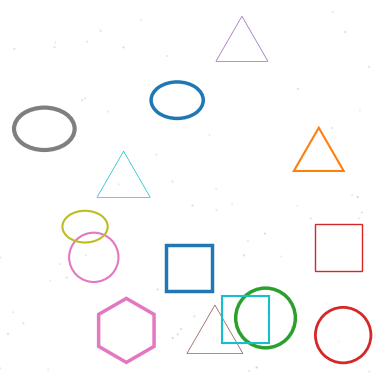[{"shape": "oval", "thickness": 2.5, "radius": 0.34, "center": [0.46, 0.74]}, {"shape": "square", "thickness": 2.5, "radius": 0.3, "center": [0.491, 0.304]}, {"shape": "triangle", "thickness": 1.5, "radius": 0.37, "center": [0.828, 0.593]}, {"shape": "circle", "thickness": 2.5, "radius": 0.39, "center": [0.69, 0.174]}, {"shape": "square", "thickness": 1, "radius": 0.31, "center": [0.879, 0.357]}, {"shape": "circle", "thickness": 2, "radius": 0.36, "center": [0.891, 0.13]}, {"shape": "triangle", "thickness": 0.5, "radius": 0.39, "center": [0.628, 0.88]}, {"shape": "triangle", "thickness": 0.5, "radius": 0.42, "center": [0.558, 0.124]}, {"shape": "circle", "thickness": 1.5, "radius": 0.32, "center": [0.244, 0.332]}, {"shape": "hexagon", "thickness": 2.5, "radius": 0.42, "center": [0.328, 0.142]}, {"shape": "oval", "thickness": 3, "radius": 0.39, "center": [0.115, 0.665]}, {"shape": "oval", "thickness": 1.5, "radius": 0.29, "center": [0.221, 0.411]}, {"shape": "triangle", "thickness": 0.5, "radius": 0.4, "center": [0.321, 0.527]}, {"shape": "square", "thickness": 1.5, "radius": 0.3, "center": [0.637, 0.171]}]